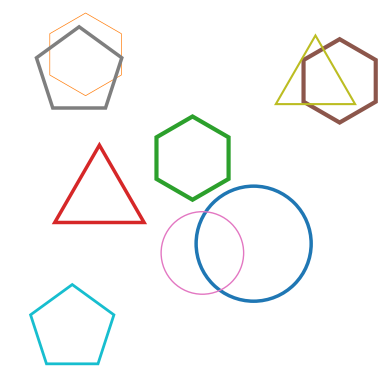[{"shape": "circle", "thickness": 2.5, "radius": 0.75, "center": [0.659, 0.367]}, {"shape": "hexagon", "thickness": 0.5, "radius": 0.54, "center": [0.222, 0.859]}, {"shape": "hexagon", "thickness": 3, "radius": 0.54, "center": [0.5, 0.589]}, {"shape": "triangle", "thickness": 2.5, "radius": 0.67, "center": [0.258, 0.489]}, {"shape": "hexagon", "thickness": 3, "radius": 0.54, "center": [0.882, 0.79]}, {"shape": "circle", "thickness": 1, "radius": 0.54, "center": [0.526, 0.343]}, {"shape": "pentagon", "thickness": 2.5, "radius": 0.58, "center": [0.206, 0.814]}, {"shape": "triangle", "thickness": 1.5, "radius": 0.59, "center": [0.819, 0.789]}, {"shape": "pentagon", "thickness": 2, "radius": 0.57, "center": [0.188, 0.147]}]